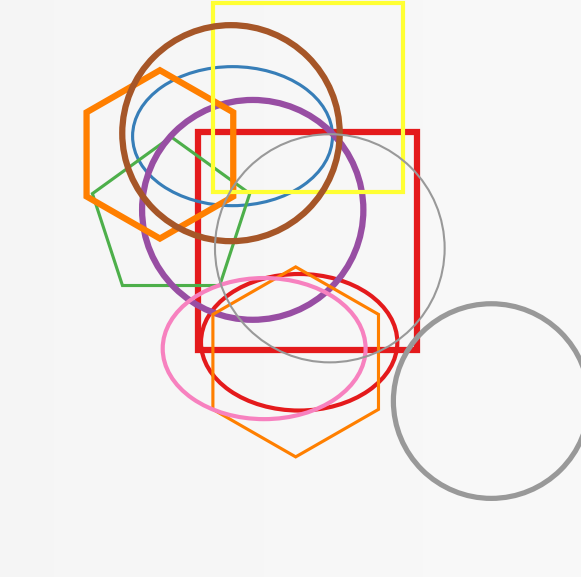[{"shape": "oval", "thickness": 2, "radius": 0.84, "center": [0.515, 0.406]}, {"shape": "square", "thickness": 3, "radius": 0.94, "center": [0.529, 0.581]}, {"shape": "oval", "thickness": 1.5, "radius": 0.86, "center": [0.4, 0.763]}, {"shape": "pentagon", "thickness": 1.5, "radius": 0.71, "center": [0.294, 0.62]}, {"shape": "circle", "thickness": 3, "radius": 0.95, "center": [0.435, 0.636]}, {"shape": "hexagon", "thickness": 1.5, "radius": 0.82, "center": [0.509, 0.372]}, {"shape": "hexagon", "thickness": 3, "radius": 0.73, "center": [0.275, 0.732]}, {"shape": "square", "thickness": 2, "radius": 0.82, "center": [0.53, 0.831]}, {"shape": "circle", "thickness": 3, "radius": 0.94, "center": [0.397, 0.769]}, {"shape": "oval", "thickness": 2, "radius": 0.87, "center": [0.454, 0.396]}, {"shape": "circle", "thickness": 2.5, "radius": 0.84, "center": [0.845, 0.305]}, {"shape": "circle", "thickness": 1, "radius": 0.99, "center": [0.567, 0.569]}]